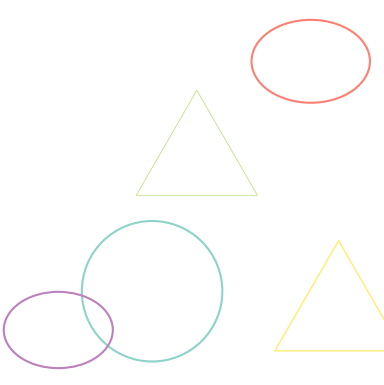[{"shape": "circle", "thickness": 1.5, "radius": 0.91, "center": [0.395, 0.243]}, {"shape": "oval", "thickness": 1.5, "radius": 0.77, "center": [0.807, 0.841]}, {"shape": "triangle", "thickness": 0.5, "radius": 0.91, "center": [0.511, 0.584]}, {"shape": "oval", "thickness": 1.5, "radius": 0.71, "center": [0.151, 0.143]}, {"shape": "triangle", "thickness": 1, "radius": 0.95, "center": [0.879, 0.184]}]